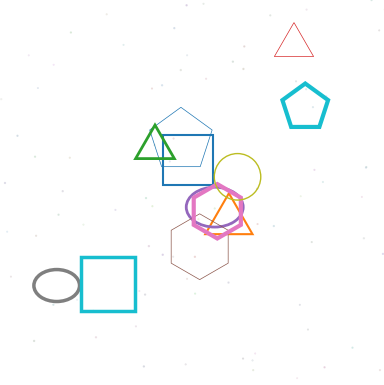[{"shape": "square", "thickness": 1.5, "radius": 0.33, "center": [0.488, 0.584]}, {"shape": "pentagon", "thickness": 0.5, "radius": 0.43, "center": [0.47, 0.636]}, {"shape": "triangle", "thickness": 1.5, "radius": 0.35, "center": [0.595, 0.427]}, {"shape": "triangle", "thickness": 2, "radius": 0.29, "center": [0.403, 0.617]}, {"shape": "triangle", "thickness": 0.5, "radius": 0.29, "center": [0.764, 0.883]}, {"shape": "oval", "thickness": 2, "radius": 0.37, "center": [0.558, 0.462]}, {"shape": "hexagon", "thickness": 0.5, "radius": 0.43, "center": [0.519, 0.359]}, {"shape": "hexagon", "thickness": 3, "radius": 0.35, "center": [0.564, 0.451]}, {"shape": "oval", "thickness": 2.5, "radius": 0.3, "center": [0.147, 0.258]}, {"shape": "circle", "thickness": 1, "radius": 0.3, "center": [0.617, 0.541]}, {"shape": "pentagon", "thickness": 3, "radius": 0.31, "center": [0.793, 0.721]}, {"shape": "square", "thickness": 2.5, "radius": 0.35, "center": [0.28, 0.262]}]